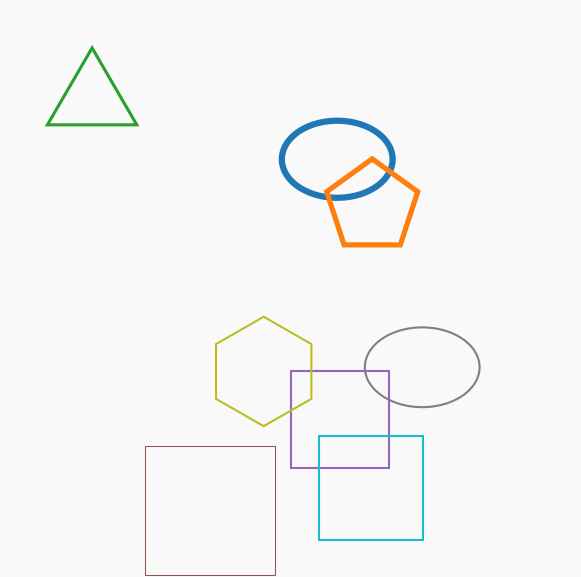[{"shape": "oval", "thickness": 3, "radius": 0.48, "center": [0.58, 0.723]}, {"shape": "pentagon", "thickness": 2.5, "radius": 0.41, "center": [0.64, 0.642]}, {"shape": "triangle", "thickness": 1.5, "radius": 0.44, "center": [0.158, 0.827]}, {"shape": "square", "thickness": 1, "radius": 0.42, "center": [0.585, 0.273]}, {"shape": "square", "thickness": 0.5, "radius": 0.56, "center": [0.361, 0.115]}, {"shape": "oval", "thickness": 1, "radius": 0.49, "center": [0.726, 0.363]}, {"shape": "hexagon", "thickness": 1, "radius": 0.47, "center": [0.454, 0.356]}, {"shape": "square", "thickness": 1, "radius": 0.45, "center": [0.639, 0.154]}]